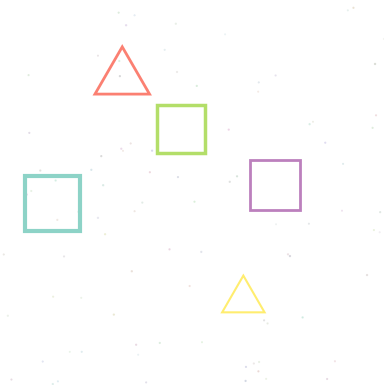[{"shape": "square", "thickness": 3, "radius": 0.36, "center": [0.136, 0.472]}, {"shape": "triangle", "thickness": 2, "radius": 0.41, "center": [0.318, 0.796]}, {"shape": "square", "thickness": 2.5, "radius": 0.31, "center": [0.47, 0.666]}, {"shape": "square", "thickness": 2, "radius": 0.32, "center": [0.715, 0.52]}, {"shape": "triangle", "thickness": 1.5, "radius": 0.32, "center": [0.632, 0.221]}]